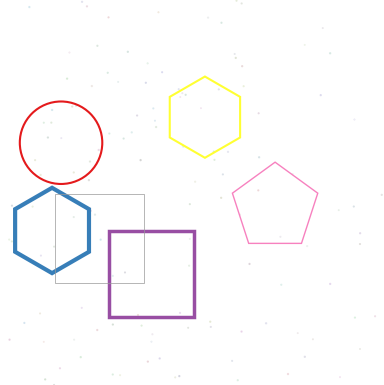[{"shape": "circle", "thickness": 1.5, "radius": 0.54, "center": [0.159, 0.629]}, {"shape": "hexagon", "thickness": 3, "radius": 0.55, "center": [0.135, 0.401]}, {"shape": "square", "thickness": 2.5, "radius": 0.56, "center": [0.394, 0.288]}, {"shape": "hexagon", "thickness": 1.5, "radius": 0.53, "center": [0.532, 0.696]}, {"shape": "pentagon", "thickness": 1, "radius": 0.58, "center": [0.715, 0.462]}, {"shape": "square", "thickness": 0.5, "radius": 0.58, "center": [0.259, 0.38]}]